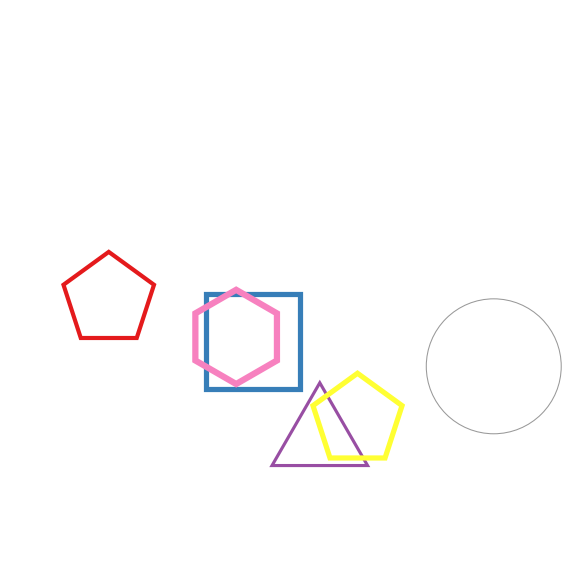[{"shape": "pentagon", "thickness": 2, "radius": 0.41, "center": [0.188, 0.481]}, {"shape": "square", "thickness": 2.5, "radius": 0.41, "center": [0.438, 0.408]}, {"shape": "triangle", "thickness": 1.5, "radius": 0.48, "center": [0.554, 0.241]}, {"shape": "pentagon", "thickness": 2.5, "radius": 0.41, "center": [0.619, 0.272]}, {"shape": "hexagon", "thickness": 3, "radius": 0.41, "center": [0.409, 0.416]}, {"shape": "circle", "thickness": 0.5, "radius": 0.58, "center": [0.855, 0.365]}]